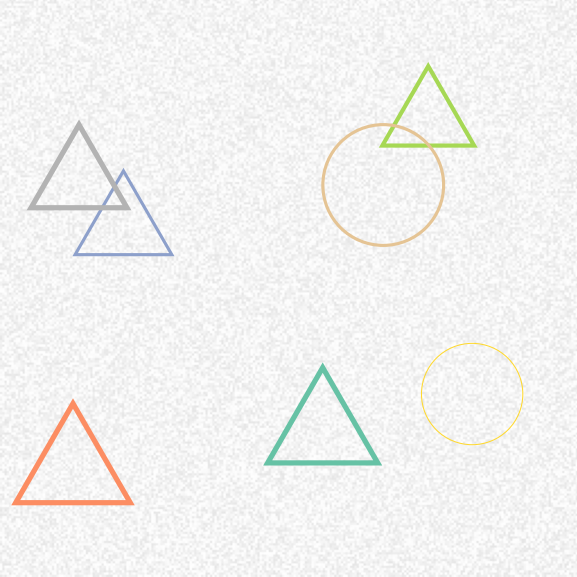[{"shape": "triangle", "thickness": 2.5, "radius": 0.55, "center": [0.559, 0.253]}, {"shape": "triangle", "thickness": 2.5, "radius": 0.57, "center": [0.126, 0.186]}, {"shape": "triangle", "thickness": 1.5, "radius": 0.48, "center": [0.214, 0.606]}, {"shape": "triangle", "thickness": 2, "radius": 0.46, "center": [0.742, 0.793]}, {"shape": "circle", "thickness": 0.5, "radius": 0.44, "center": [0.818, 0.317]}, {"shape": "circle", "thickness": 1.5, "radius": 0.52, "center": [0.664, 0.679]}, {"shape": "triangle", "thickness": 2.5, "radius": 0.48, "center": [0.137, 0.687]}]